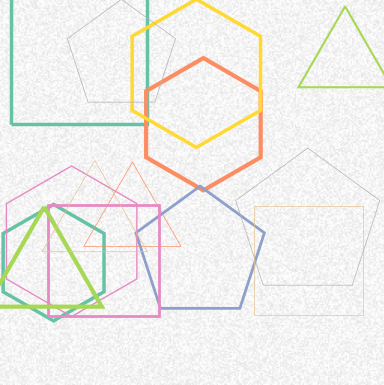[{"shape": "square", "thickness": 2.5, "radius": 0.88, "center": [0.205, 0.854]}, {"shape": "hexagon", "thickness": 2.5, "radius": 0.76, "center": [0.139, 0.318]}, {"shape": "triangle", "thickness": 0.5, "radius": 0.73, "center": [0.344, 0.433]}, {"shape": "hexagon", "thickness": 3, "radius": 0.86, "center": [0.528, 0.677]}, {"shape": "pentagon", "thickness": 2, "radius": 0.88, "center": [0.52, 0.341]}, {"shape": "square", "thickness": 2, "radius": 0.72, "center": [0.27, 0.324]}, {"shape": "hexagon", "thickness": 1, "radius": 0.98, "center": [0.186, 0.373]}, {"shape": "triangle", "thickness": 3, "radius": 0.86, "center": [0.115, 0.29]}, {"shape": "triangle", "thickness": 1.5, "radius": 0.7, "center": [0.896, 0.843]}, {"shape": "hexagon", "thickness": 2.5, "radius": 0.96, "center": [0.51, 0.81]}, {"shape": "triangle", "thickness": 0.5, "radius": 0.79, "center": [0.246, 0.425]}, {"shape": "square", "thickness": 0.5, "radius": 0.71, "center": [0.802, 0.323]}, {"shape": "pentagon", "thickness": 0.5, "radius": 0.74, "center": [0.315, 0.854]}, {"shape": "pentagon", "thickness": 0.5, "radius": 0.98, "center": [0.799, 0.418]}]